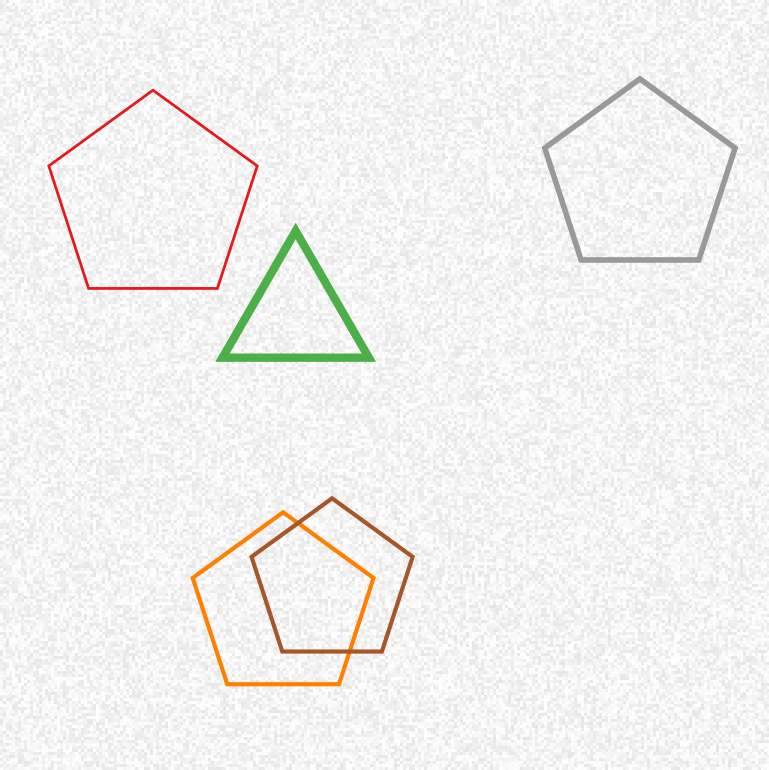[{"shape": "pentagon", "thickness": 1, "radius": 0.71, "center": [0.199, 0.741]}, {"shape": "triangle", "thickness": 3, "radius": 0.55, "center": [0.384, 0.59]}, {"shape": "pentagon", "thickness": 1.5, "radius": 0.62, "center": [0.368, 0.211]}, {"shape": "pentagon", "thickness": 1.5, "radius": 0.55, "center": [0.431, 0.243]}, {"shape": "pentagon", "thickness": 2, "radius": 0.65, "center": [0.831, 0.768]}]